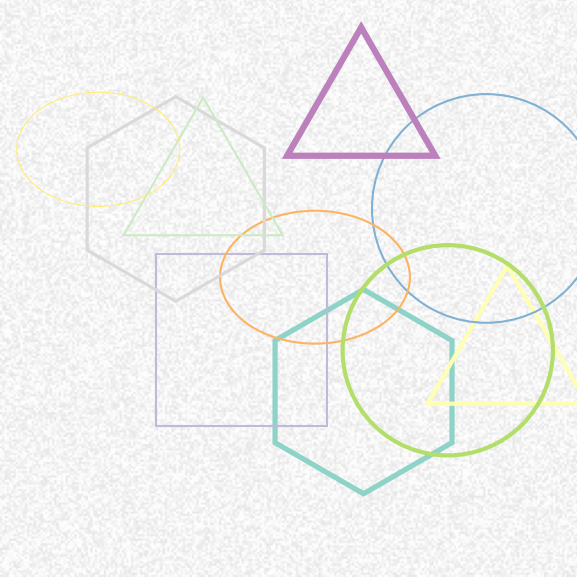[{"shape": "hexagon", "thickness": 2.5, "radius": 0.88, "center": [0.629, 0.321]}, {"shape": "triangle", "thickness": 2, "radius": 0.8, "center": [0.878, 0.38]}, {"shape": "square", "thickness": 1, "radius": 0.74, "center": [0.419, 0.41]}, {"shape": "circle", "thickness": 1, "radius": 0.99, "center": [0.842, 0.638]}, {"shape": "oval", "thickness": 1, "radius": 0.82, "center": [0.545, 0.519]}, {"shape": "circle", "thickness": 2, "radius": 0.91, "center": [0.775, 0.393]}, {"shape": "hexagon", "thickness": 1.5, "radius": 0.89, "center": [0.304, 0.655]}, {"shape": "triangle", "thickness": 3, "radius": 0.74, "center": [0.625, 0.803]}, {"shape": "triangle", "thickness": 1, "radius": 0.8, "center": [0.352, 0.671]}, {"shape": "oval", "thickness": 0.5, "radius": 0.71, "center": [0.17, 0.741]}]